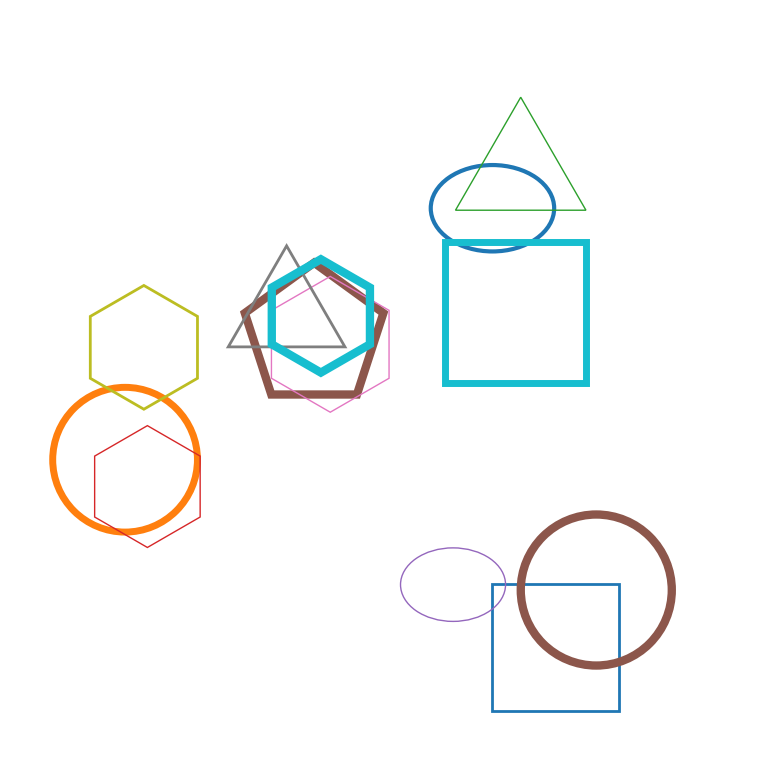[{"shape": "oval", "thickness": 1.5, "radius": 0.4, "center": [0.64, 0.73]}, {"shape": "square", "thickness": 1, "radius": 0.41, "center": [0.721, 0.159]}, {"shape": "circle", "thickness": 2.5, "radius": 0.47, "center": [0.162, 0.403]}, {"shape": "triangle", "thickness": 0.5, "radius": 0.49, "center": [0.676, 0.776]}, {"shape": "hexagon", "thickness": 0.5, "radius": 0.4, "center": [0.191, 0.368]}, {"shape": "oval", "thickness": 0.5, "radius": 0.34, "center": [0.588, 0.241]}, {"shape": "circle", "thickness": 3, "radius": 0.49, "center": [0.774, 0.234]}, {"shape": "pentagon", "thickness": 3, "radius": 0.47, "center": [0.408, 0.564]}, {"shape": "hexagon", "thickness": 0.5, "radius": 0.44, "center": [0.429, 0.553]}, {"shape": "triangle", "thickness": 1, "radius": 0.44, "center": [0.372, 0.593]}, {"shape": "hexagon", "thickness": 1, "radius": 0.4, "center": [0.187, 0.549]}, {"shape": "square", "thickness": 2.5, "radius": 0.46, "center": [0.669, 0.594]}, {"shape": "hexagon", "thickness": 3, "radius": 0.37, "center": [0.417, 0.59]}]